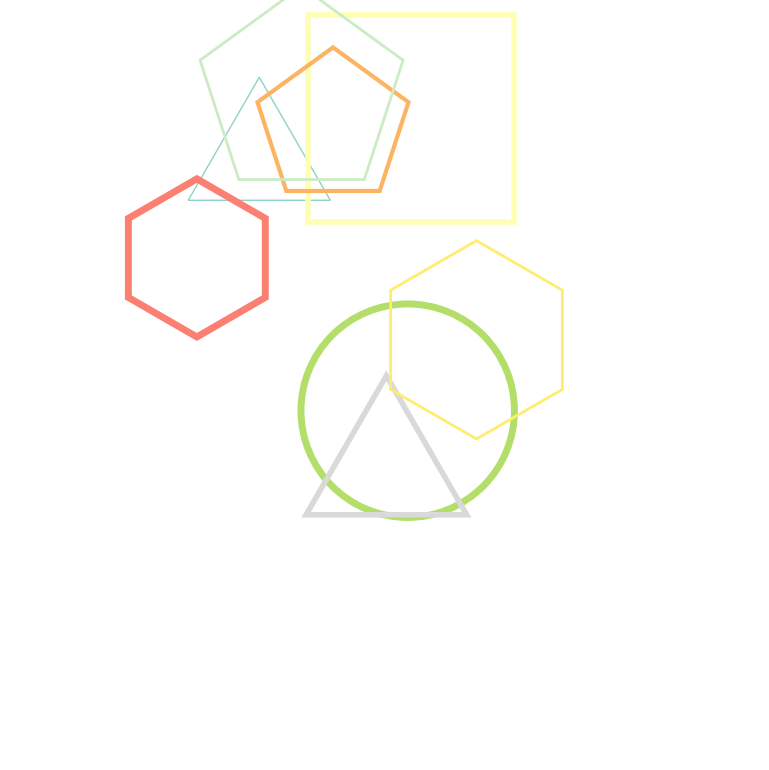[{"shape": "triangle", "thickness": 0.5, "radius": 0.53, "center": [0.337, 0.793]}, {"shape": "square", "thickness": 2, "radius": 0.67, "center": [0.534, 0.846]}, {"shape": "hexagon", "thickness": 2.5, "radius": 0.51, "center": [0.256, 0.665]}, {"shape": "pentagon", "thickness": 1.5, "radius": 0.52, "center": [0.432, 0.835]}, {"shape": "circle", "thickness": 2.5, "radius": 0.69, "center": [0.529, 0.467]}, {"shape": "triangle", "thickness": 2, "radius": 0.6, "center": [0.502, 0.392]}, {"shape": "pentagon", "thickness": 1, "radius": 0.69, "center": [0.392, 0.879]}, {"shape": "hexagon", "thickness": 1, "radius": 0.64, "center": [0.619, 0.559]}]